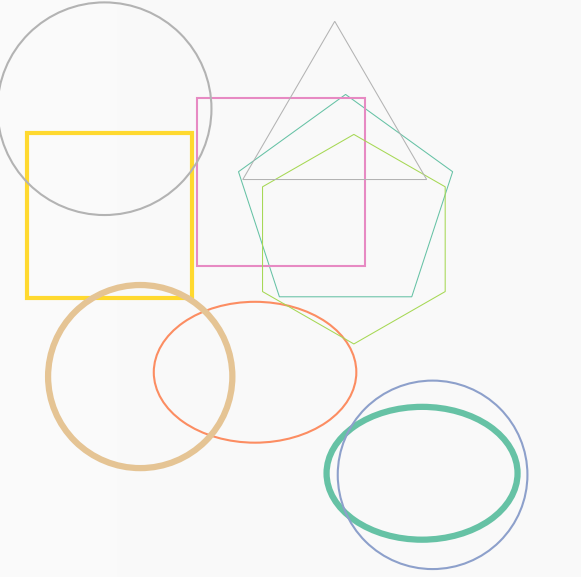[{"shape": "pentagon", "thickness": 0.5, "radius": 0.97, "center": [0.595, 0.642]}, {"shape": "oval", "thickness": 3, "radius": 0.82, "center": [0.726, 0.18]}, {"shape": "oval", "thickness": 1, "radius": 0.87, "center": [0.439, 0.355]}, {"shape": "circle", "thickness": 1, "radius": 0.82, "center": [0.744, 0.177]}, {"shape": "square", "thickness": 1, "radius": 0.73, "center": [0.484, 0.684]}, {"shape": "hexagon", "thickness": 0.5, "radius": 0.91, "center": [0.609, 0.585]}, {"shape": "square", "thickness": 2, "radius": 0.71, "center": [0.188, 0.626]}, {"shape": "circle", "thickness": 3, "radius": 0.79, "center": [0.241, 0.347]}, {"shape": "circle", "thickness": 1, "radius": 0.92, "center": [0.18, 0.811]}, {"shape": "triangle", "thickness": 0.5, "radius": 0.91, "center": [0.576, 0.78]}]